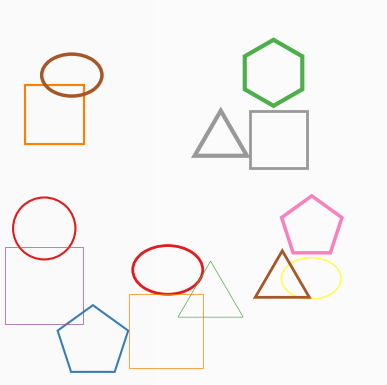[{"shape": "circle", "thickness": 1.5, "radius": 0.4, "center": [0.114, 0.407]}, {"shape": "oval", "thickness": 2, "radius": 0.45, "center": [0.433, 0.299]}, {"shape": "pentagon", "thickness": 1.5, "radius": 0.48, "center": [0.24, 0.112]}, {"shape": "triangle", "thickness": 0.5, "radius": 0.49, "center": [0.543, 0.225]}, {"shape": "hexagon", "thickness": 3, "radius": 0.43, "center": [0.706, 0.811]}, {"shape": "square", "thickness": 0.5, "radius": 0.5, "center": [0.113, 0.259]}, {"shape": "square", "thickness": 1.5, "radius": 0.38, "center": [0.141, 0.703]}, {"shape": "square", "thickness": 0.5, "radius": 0.48, "center": [0.429, 0.139]}, {"shape": "oval", "thickness": 1, "radius": 0.38, "center": [0.803, 0.277]}, {"shape": "oval", "thickness": 2.5, "radius": 0.39, "center": [0.185, 0.805]}, {"shape": "triangle", "thickness": 2, "radius": 0.4, "center": [0.729, 0.268]}, {"shape": "pentagon", "thickness": 2.5, "radius": 0.41, "center": [0.805, 0.41]}, {"shape": "square", "thickness": 2, "radius": 0.37, "center": [0.718, 0.638]}, {"shape": "triangle", "thickness": 3, "radius": 0.39, "center": [0.57, 0.634]}]